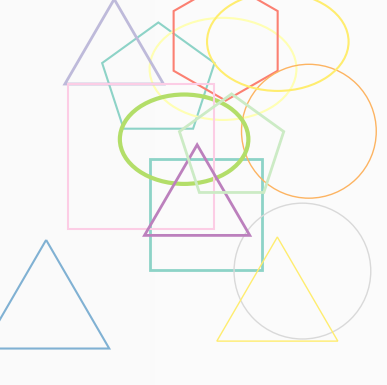[{"shape": "pentagon", "thickness": 1.5, "radius": 0.76, "center": [0.409, 0.789]}, {"shape": "square", "thickness": 2, "radius": 0.72, "center": [0.532, 0.443]}, {"shape": "oval", "thickness": 1.5, "radius": 0.95, "center": [0.576, 0.821]}, {"shape": "triangle", "thickness": 2, "radius": 0.73, "center": [0.295, 0.855]}, {"shape": "hexagon", "thickness": 1.5, "radius": 0.78, "center": [0.582, 0.894]}, {"shape": "triangle", "thickness": 1.5, "radius": 0.94, "center": [0.119, 0.189]}, {"shape": "circle", "thickness": 1, "radius": 0.87, "center": [0.797, 0.659]}, {"shape": "oval", "thickness": 3, "radius": 0.83, "center": [0.475, 0.638]}, {"shape": "square", "thickness": 1.5, "radius": 0.94, "center": [0.365, 0.593]}, {"shape": "circle", "thickness": 1, "radius": 0.88, "center": [0.78, 0.296]}, {"shape": "triangle", "thickness": 2, "radius": 0.78, "center": [0.509, 0.467]}, {"shape": "pentagon", "thickness": 2, "radius": 0.71, "center": [0.598, 0.615]}, {"shape": "triangle", "thickness": 1, "radius": 0.9, "center": [0.716, 0.204]}, {"shape": "oval", "thickness": 1.5, "radius": 0.91, "center": [0.717, 0.892]}]